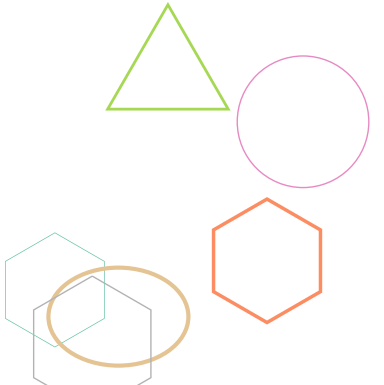[{"shape": "hexagon", "thickness": 0.5, "radius": 0.74, "center": [0.143, 0.247]}, {"shape": "hexagon", "thickness": 2.5, "radius": 0.8, "center": [0.694, 0.323]}, {"shape": "circle", "thickness": 1, "radius": 0.85, "center": [0.787, 0.684]}, {"shape": "triangle", "thickness": 2, "radius": 0.9, "center": [0.436, 0.807]}, {"shape": "oval", "thickness": 3, "radius": 0.91, "center": [0.308, 0.178]}, {"shape": "hexagon", "thickness": 1, "radius": 0.88, "center": [0.24, 0.107]}]